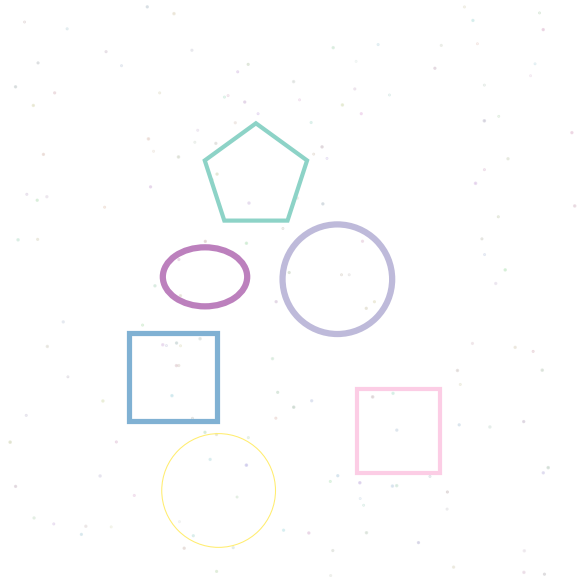[{"shape": "pentagon", "thickness": 2, "radius": 0.47, "center": [0.443, 0.692]}, {"shape": "circle", "thickness": 3, "radius": 0.47, "center": [0.584, 0.516]}, {"shape": "square", "thickness": 2.5, "radius": 0.38, "center": [0.3, 0.346]}, {"shape": "square", "thickness": 2, "radius": 0.36, "center": [0.69, 0.253]}, {"shape": "oval", "thickness": 3, "radius": 0.37, "center": [0.355, 0.52]}, {"shape": "circle", "thickness": 0.5, "radius": 0.49, "center": [0.379, 0.15]}]